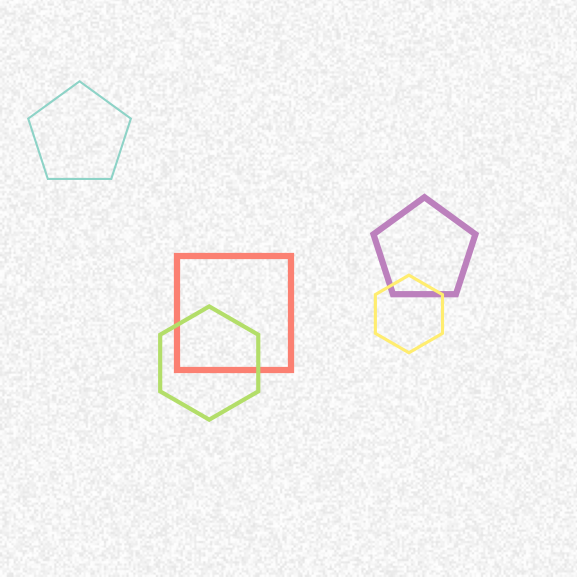[{"shape": "pentagon", "thickness": 1, "radius": 0.47, "center": [0.138, 0.765]}, {"shape": "square", "thickness": 3, "radius": 0.49, "center": [0.405, 0.457]}, {"shape": "hexagon", "thickness": 2, "radius": 0.49, "center": [0.362, 0.37]}, {"shape": "pentagon", "thickness": 3, "radius": 0.46, "center": [0.735, 0.565]}, {"shape": "hexagon", "thickness": 1.5, "radius": 0.34, "center": [0.708, 0.455]}]